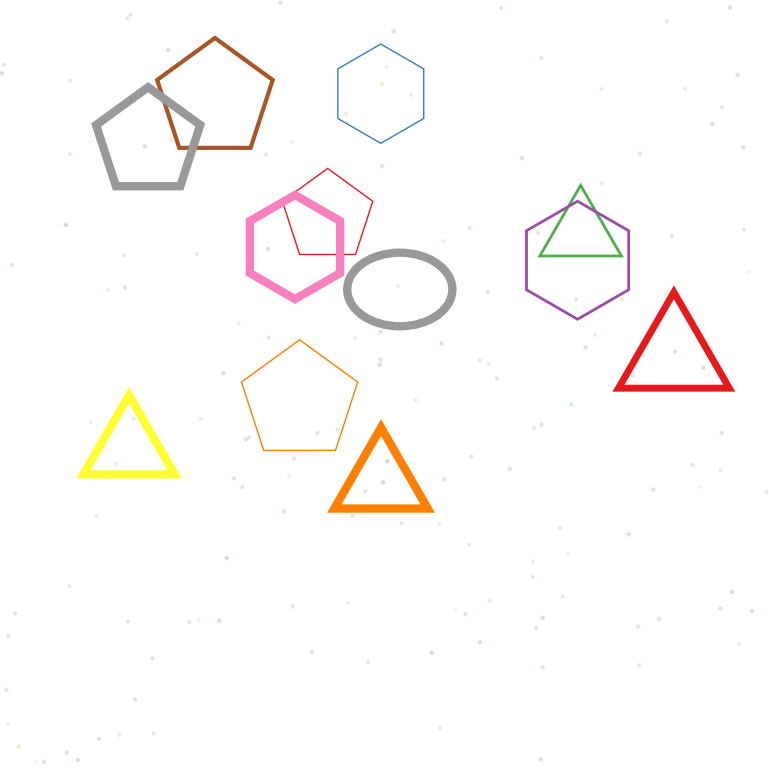[{"shape": "triangle", "thickness": 2.5, "radius": 0.42, "center": [0.875, 0.537]}, {"shape": "pentagon", "thickness": 0.5, "radius": 0.31, "center": [0.425, 0.719]}, {"shape": "hexagon", "thickness": 0.5, "radius": 0.32, "center": [0.494, 0.878]}, {"shape": "triangle", "thickness": 1, "radius": 0.31, "center": [0.754, 0.698]}, {"shape": "hexagon", "thickness": 1, "radius": 0.38, "center": [0.75, 0.662]}, {"shape": "triangle", "thickness": 3, "radius": 0.35, "center": [0.495, 0.375]}, {"shape": "pentagon", "thickness": 0.5, "radius": 0.4, "center": [0.389, 0.479]}, {"shape": "triangle", "thickness": 3, "radius": 0.34, "center": [0.168, 0.418]}, {"shape": "pentagon", "thickness": 1.5, "radius": 0.39, "center": [0.279, 0.872]}, {"shape": "hexagon", "thickness": 3, "radius": 0.34, "center": [0.383, 0.679]}, {"shape": "oval", "thickness": 3, "radius": 0.34, "center": [0.519, 0.624]}, {"shape": "pentagon", "thickness": 3, "radius": 0.36, "center": [0.192, 0.816]}]